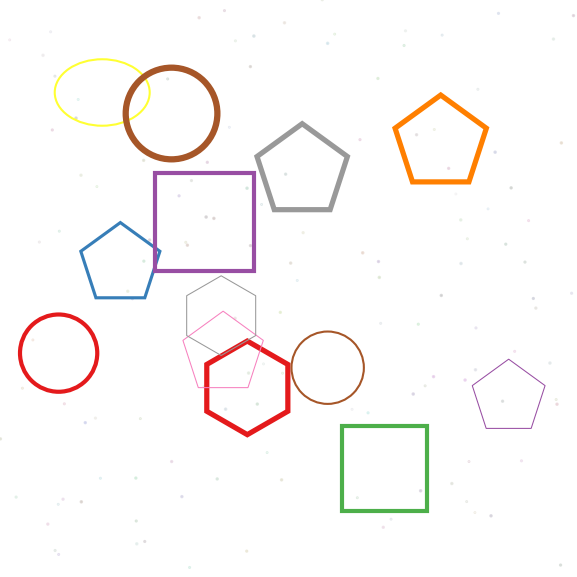[{"shape": "hexagon", "thickness": 2.5, "radius": 0.41, "center": [0.428, 0.328]}, {"shape": "circle", "thickness": 2, "radius": 0.33, "center": [0.102, 0.388]}, {"shape": "pentagon", "thickness": 1.5, "radius": 0.36, "center": [0.208, 0.542]}, {"shape": "square", "thickness": 2, "radius": 0.37, "center": [0.666, 0.188]}, {"shape": "square", "thickness": 2, "radius": 0.43, "center": [0.355, 0.615]}, {"shape": "pentagon", "thickness": 0.5, "radius": 0.33, "center": [0.881, 0.311]}, {"shape": "pentagon", "thickness": 2.5, "radius": 0.42, "center": [0.763, 0.751]}, {"shape": "oval", "thickness": 1, "radius": 0.41, "center": [0.177, 0.839]}, {"shape": "circle", "thickness": 1, "radius": 0.31, "center": [0.567, 0.362]}, {"shape": "circle", "thickness": 3, "radius": 0.4, "center": [0.297, 0.803]}, {"shape": "pentagon", "thickness": 0.5, "radius": 0.37, "center": [0.386, 0.387]}, {"shape": "pentagon", "thickness": 2.5, "radius": 0.41, "center": [0.523, 0.703]}, {"shape": "hexagon", "thickness": 0.5, "radius": 0.34, "center": [0.383, 0.453]}]